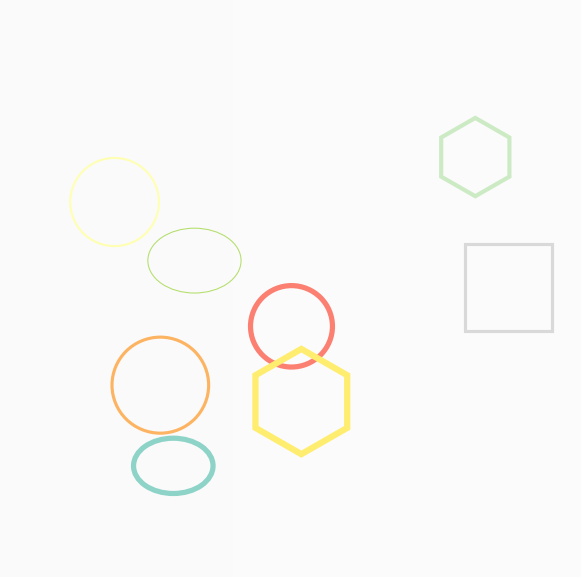[{"shape": "oval", "thickness": 2.5, "radius": 0.34, "center": [0.298, 0.192]}, {"shape": "circle", "thickness": 1, "radius": 0.38, "center": [0.197, 0.649]}, {"shape": "circle", "thickness": 2.5, "radius": 0.35, "center": [0.501, 0.434]}, {"shape": "circle", "thickness": 1.5, "radius": 0.42, "center": [0.276, 0.332]}, {"shape": "oval", "thickness": 0.5, "radius": 0.4, "center": [0.335, 0.548]}, {"shape": "square", "thickness": 1.5, "radius": 0.38, "center": [0.875, 0.501]}, {"shape": "hexagon", "thickness": 2, "radius": 0.34, "center": [0.818, 0.727]}, {"shape": "hexagon", "thickness": 3, "radius": 0.46, "center": [0.518, 0.304]}]